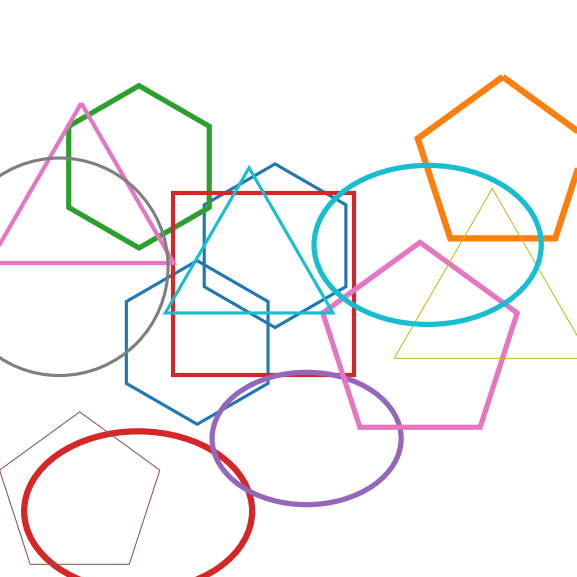[{"shape": "hexagon", "thickness": 1.5, "radius": 0.71, "center": [0.341, 0.406]}, {"shape": "hexagon", "thickness": 1.5, "radius": 0.71, "center": [0.476, 0.574]}, {"shape": "pentagon", "thickness": 3, "radius": 0.77, "center": [0.871, 0.711]}, {"shape": "hexagon", "thickness": 2.5, "radius": 0.7, "center": [0.241, 0.71]}, {"shape": "oval", "thickness": 3, "radius": 0.99, "center": [0.239, 0.114]}, {"shape": "square", "thickness": 2, "radius": 0.78, "center": [0.456, 0.507]}, {"shape": "oval", "thickness": 2.5, "radius": 0.82, "center": [0.531, 0.24]}, {"shape": "pentagon", "thickness": 0.5, "radius": 0.73, "center": [0.138, 0.14]}, {"shape": "pentagon", "thickness": 2.5, "radius": 0.89, "center": [0.727, 0.402]}, {"shape": "triangle", "thickness": 2, "radius": 0.92, "center": [0.141, 0.636]}, {"shape": "circle", "thickness": 1.5, "radius": 0.94, "center": [0.103, 0.537]}, {"shape": "triangle", "thickness": 0.5, "radius": 0.98, "center": [0.852, 0.477]}, {"shape": "triangle", "thickness": 1.5, "radius": 0.84, "center": [0.431, 0.541]}, {"shape": "oval", "thickness": 2.5, "radius": 0.98, "center": [0.741, 0.575]}]